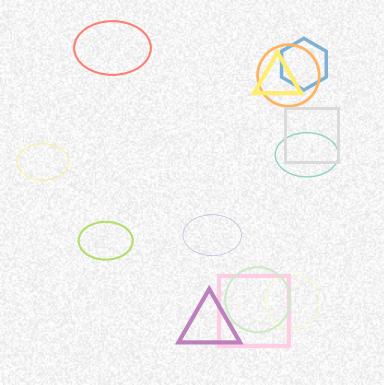[{"shape": "oval", "thickness": 1, "radius": 0.41, "center": [0.797, 0.598]}, {"shape": "circle", "thickness": 0.5, "radius": 0.35, "center": [0.761, 0.217]}, {"shape": "oval", "thickness": 0.5, "radius": 0.38, "center": [0.551, 0.389]}, {"shape": "oval", "thickness": 1.5, "radius": 0.5, "center": [0.292, 0.875]}, {"shape": "hexagon", "thickness": 2.5, "radius": 0.34, "center": [0.789, 0.833]}, {"shape": "circle", "thickness": 2, "radius": 0.4, "center": [0.749, 0.804]}, {"shape": "oval", "thickness": 1.5, "radius": 0.35, "center": [0.275, 0.375]}, {"shape": "square", "thickness": 3, "radius": 0.45, "center": [0.66, 0.191]}, {"shape": "square", "thickness": 2, "radius": 0.35, "center": [0.809, 0.65]}, {"shape": "triangle", "thickness": 3, "radius": 0.46, "center": [0.543, 0.157]}, {"shape": "circle", "thickness": 1.5, "radius": 0.42, "center": [0.669, 0.222]}, {"shape": "triangle", "thickness": 3, "radius": 0.35, "center": [0.721, 0.793]}, {"shape": "oval", "thickness": 0.5, "radius": 0.34, "center": [0.111, 0.579]}]